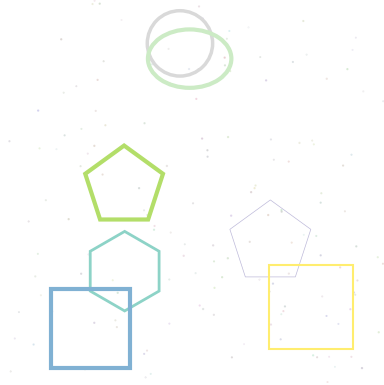[{"shape": "hexagon", "thickness": 2, "radius": 0.52, "center": [0.324, 0.296]}, {"shape": "pentagon", "thickness": 0.5, "radius": 0.55, "center": [0.702, 0.37]}, {"shape": "square", "thickness": 3, "radius": 0.51, "center": [0.235, 0.146]}, {"shape": "pentagon", "thickness": 3, "radius": 0.53, "center": [0.322, 0.516]}, {"shape": "circle", "thickness": 2.5, "radius": 0.42, "center": [0.467, 0.887]}, {"shape": "oval", "thickness": 3, "radius": 0.54, "center": [0.493, 0.848]}, {"shape": "square", "thickness": 1.5, "radius": 0.54, "center": [0.808, 0.203]}]